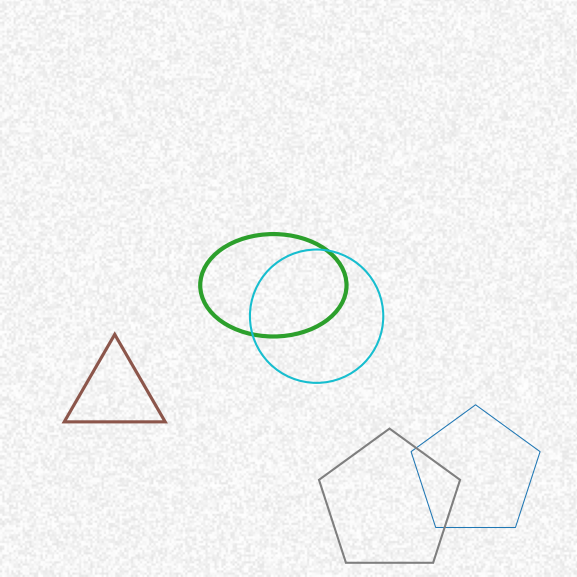[{"shape": "pentagon", "thickness": 0.5, "radius": 0.59, "center": [0.824, 0.181]}, {"shape": "oval", "thickness": 2, "radius": 0.63, "center": [0.473, 0.505]}, {"shape": "triangle", "thickness": 1.5, "radius": 0.5, "center": [0.199, 0.319]}, {"shape": "pentagon", "thickness": 1, "radius": 0.64, "center": [0.675, 0.129]}, {"shape": "circle", "thickness": 1, "radius": 0.58, "center": [0.548, 0.452]}]